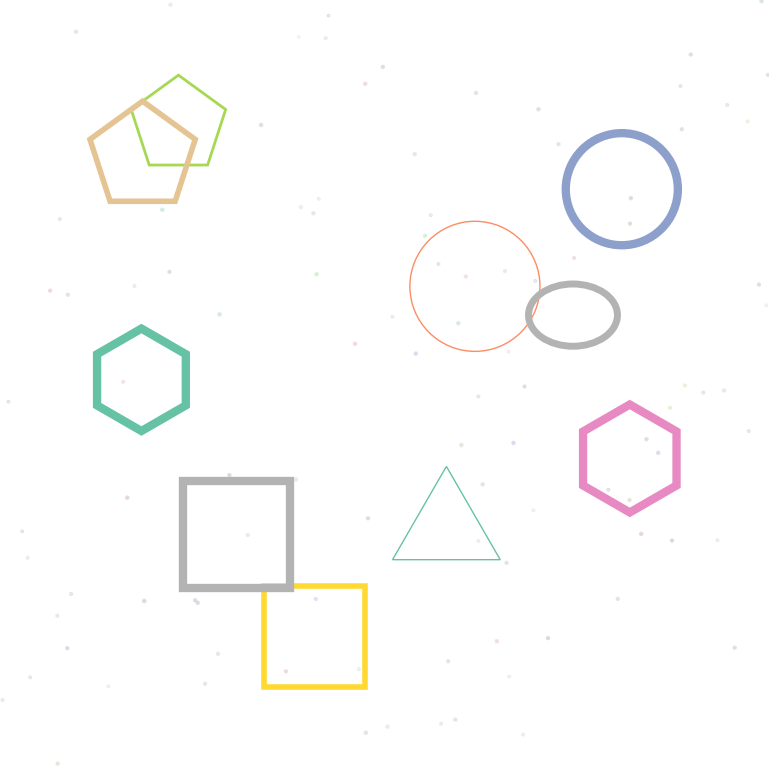[{"shape": "triangle", "thickness": 0.5, "radius": 0.4, "center": [0.58, 0.314]}, {"shape": "hexagon", "thickness": 3, "radius": 0.33, "center": [0.184, 0.507]}, {"shape": "circle", "thickness": 0.5, "radius": 0.42, "center": [0.617, 0.628]}, {"shape": "circle", "thickness": 3, "radius": 0.36, "center": [0.808, 0.754]}, {"shape": "hexagon", "thickness": 3, "radius": 0.35, "center": [0.818, 0.405]}, {"shape": "pentagon", "thickness": 1, "radius": 0.32, "center": [0.232, 0.838]}, {"shape": "square", "thickness": 2, "radius": 0.33, "center": [0.409, 0.174]}, {"shape": "pentagon", "thickness": 2, "radius": 0.36, "center": [0.185, 0.797]}, {"shape": "square", "thickness": 3, "radius": 0.35, "center": [0.307, 0.305]}, {"shape": "oval", "thickness": 2.5, "radius": 0.29, "center": [0.744, 0.591]}]